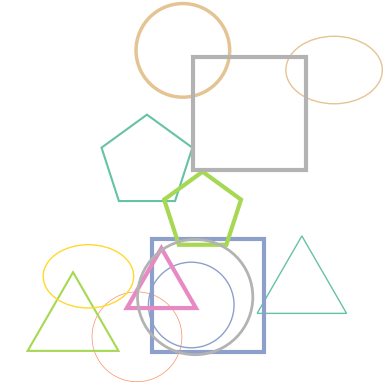[{"shape": "triangle", "thickness": 1, "radius": 0.67, "center": [0.784, 0.253]}, {"shape": "pentagon", "thickness": 1.5, "radius": 0.62, "center": [0.382, 0.578]}, {"shape": "circle", "thickness": 0.5, "radius": 0.58, "center": [0.356, 0.125]}, {"shape": "circle", "thickness": 1, "radius": 0.56, "center": [0.497, 0.208]}, {"shape": "square", "thickness": 3, "radius": 0.73, "center": [0.54, 0.232]}, {"shape": "triangle", "thickness": 3, "radius": 0.52, "center": [0.419, 0.252]}, {"shape": "triangle", "thickness": 1.5, "radius": 0.68, "center": [0.19, 0.157]}, {"shape": "pentagon", "thickness": 3, "radius": 0.52, "center": [0.526, 0.449]}, {"shape": "oval", "thickness": 1, "radius": 0.59, "center": [0.23, 0.282]}, {"shape": "circle", "thickness": 2.5, "radius": 0.61, "center": [0.475, 0.869]}, {"shape": "oval", "thickness": 1, "radius": 0.63, "center": [0.868, 0.818]}, {"shape": "square", "thickness": 3, "radius": 0.74, "center": [0.648, 0.706]}, {"shape": "circle", "thickness": 2, "radius": 0.75, "center": [0.507, 0.228]}]